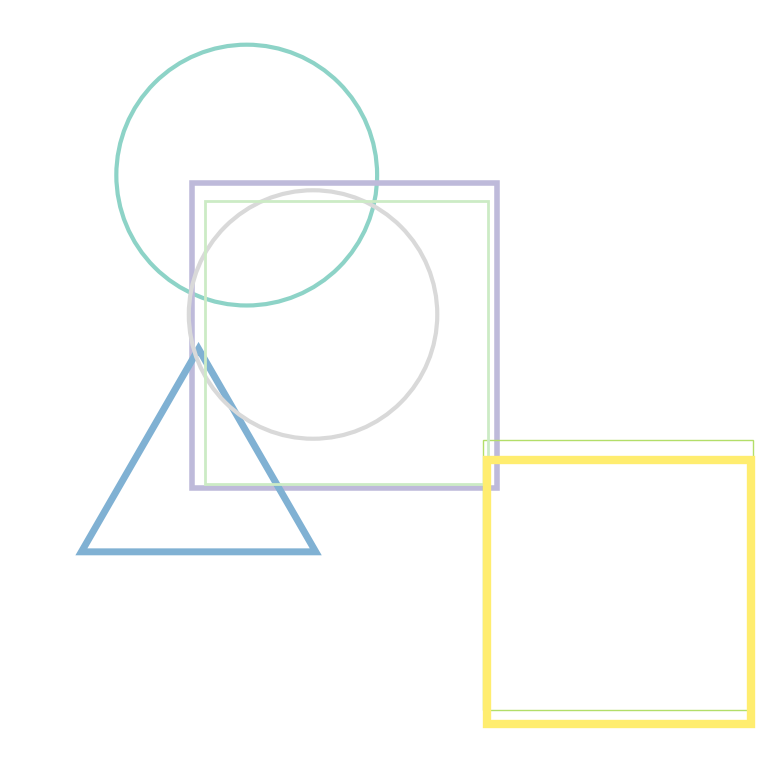[{"shape": "circle", "thickness": 1.5, "radius": 0.85, "center": [0.32, 0.773]}, {"shape": "square", "thickness": 2, "radius": 0.99, "center": [0.447, 0.564]}, {"shape": "triangle", "thickness": 2.5, "radius": 0.88, "center": [0.258, 0.371]}, {"shape": "square", "thickness": 0.5, "radius": 0.88, "center": [0.803, 0.253]}, {"shape": "circle", "thickness": 1.5, "radius": 0.81, "center": [0.407, 0.592]}, {"shape": "square", "thickness": 1, "radius": 0.92, "center": [0.45, 0.555]}, {"shape": "square", "thickness": 3, "radius": 0.86, "center": [0.804, 0.231]}]